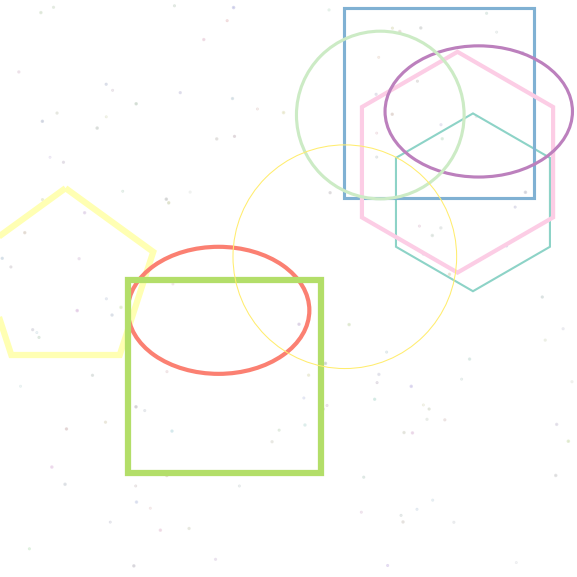[{"shape": "hexagon", "thickness": 1, "radius": 0.77, "center": [0.819, 0.649]}, {"shape": "pentagon", "thickness": 3, "radius": 0.8, "center": [0.113, 0.514]}, {"shape": "oval", "thickness": 2, "radius": 0.79, "center": [0.379, 0.462]}, {"shape": "square", "thickness": 1.5, "radius": 0.82, "center": [0.761, 0.821]}, {"shape": "square", "thickness": 3, "radius": 0.84, "center": [0.389, 0.347]}, {"shape": "hexagon", "thickness": 2, "radius": 0.96, "center": [0.792, 0.718]}, {"shape": "oval", "thickness": 1.5, "radius": 0.81, "center": [0.829, 0.806]}, {"shape": "circle", "thickness": 1.5, "radius": 0.73, "center": [0.659, 0.8]}, {"shape": "circle", "thickness": 0.5, "radius": 0.97, "center": [0.597, 0.555]}]